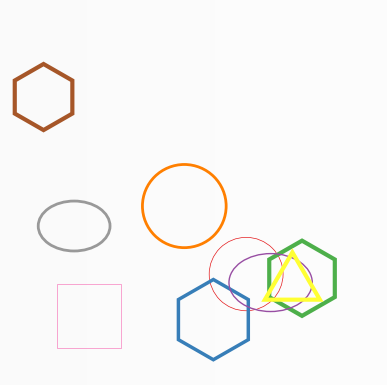[{"shape": "circle", "thickness": 0.5, "radius": 0.48, "center": [0.635, 0.288]}, {"shape": "hexagon", "thickness": 2.5, "radius": 0.52, "center": [0.551, 0.17]}, {"shape": "hexagon", "thickness": 3, "radius": 0.49, "center": [0.779, 0.277]}, {"shape": "oval", "thickness": 1, "radius": 0.54, "center": [0.698, 0.266]}, {"shape": "circle", "thickness": 2, "radius": 0.54, "center": [0.476, 0.465]}, {"shape": "triangle", "thickness": 3, "radius": 0.41, "center": [0.755, 0.263]}, {"shape": "hexagon", "thickness": 3, "radius": 0.43, "center": [0.112, 0.748]}, {"shape": "square", "thickness": 0.5, "radius": 0.42, "center": [0.23, 0.179]}, {"shape": "oval", "thickness": 2, "radius": 0.46, "center": [0.191, 0.413]}]